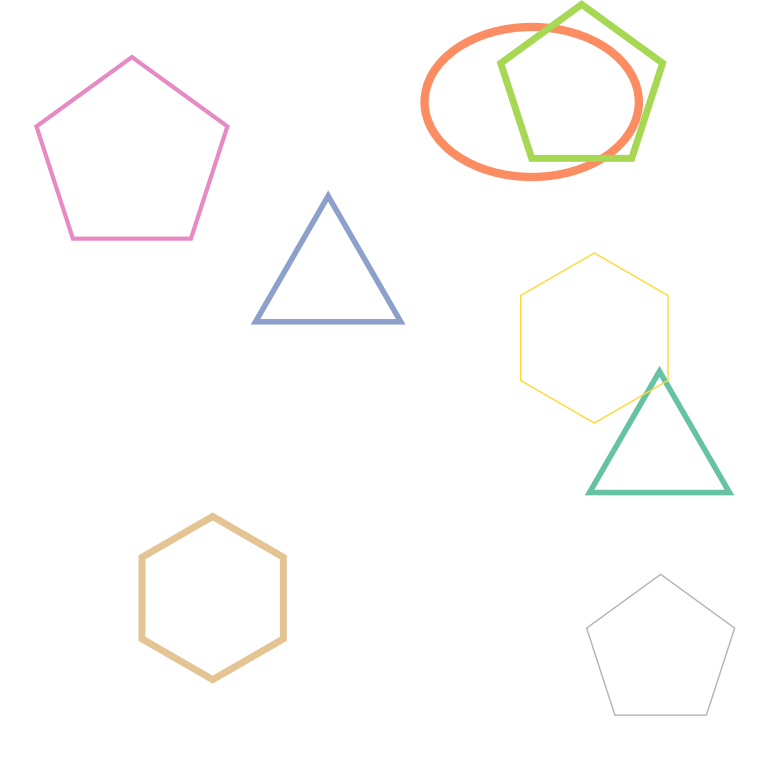[{"shape": "triangle", "thickness": 2, "radius": 0.52, "center": [0.856, 0.413]}, {"shape": "oval", "thickness": 3, "radius": 0.7, "center": [0.691, 0.868]}, {"shape": "triangle", "thickness": 2, "radius": 0.54, "center": [0.426, 0.637]}, {"shape": "pentagon", "thickness": 1.5, "radius": 0.65, "center": [0.171, 0.796]}, {"shape": "pentagon", "thickness": 2.5, "radius": 0.55, "center": [0.755, 0.884]}, {"shape": "hexagon", "thickness": 0.5, "radius": 0.55, "center": [0.772, 0.561]}, {"shape": "hexagon", "thickness": 2.5, "radius": 0.53, "center": [0.276, 0.223]}, {"shape": "pentagon", "thickness": 0.5, "radius": 0.51, "center": [0.858, 0.153]}]